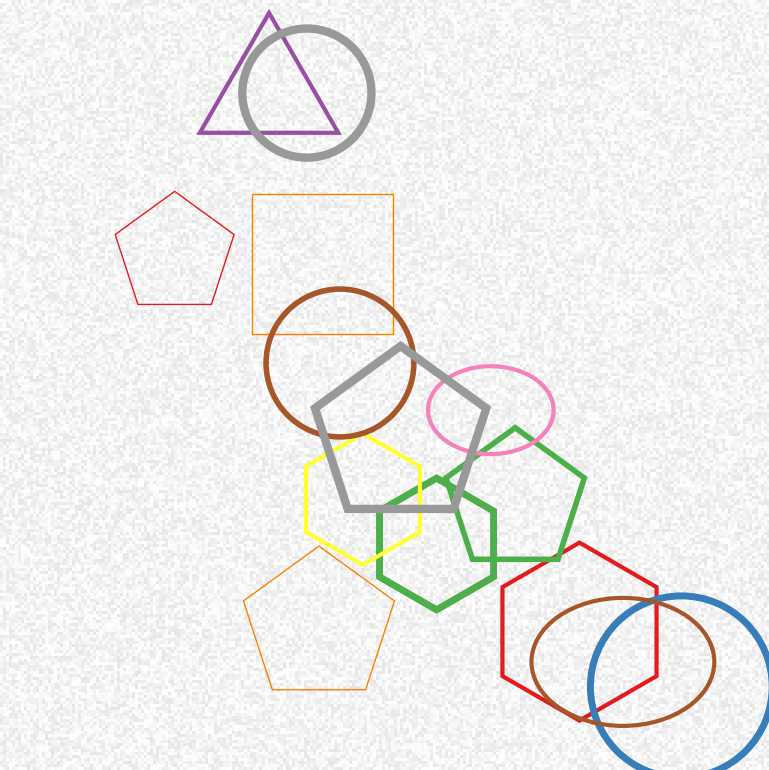[{"shape": "hexagon", "thickness": 1.5, "radius": 0.58, "center": [0.753, 0.18]}, {"shape": "pentagon", "thickness": 0.5, "radius": 0.41, "center": [0.227, 0.67]}, {"shape": "circle", "thickness": 2.5, "radius": 0.59, "center": [0.885, 0.108]}, {"shape": "hexagon", "thickness": 2.5, "radius": 0.43, "center": [0.567, 0.294]}, {"shape": "pentagon", "thickness": 2, "radius": 0.47, "center": [0.669, 0.35]}, {"shape": "triangle", "thickness": 1.5, "radius": 0.52, "center": [0.349, 0.879]}, {"shape": "square", "thickness": 0.5, "radius": 0.46, "center": [0.419, 0.657]}, {"shape": "pentagon", "thickness": 0.5, "radius": 0.52, "center": [0.414, 0.188]}, {"shape": "hexagon", "thickness": 1.5, "radius": 0.43, "center": [0.471, 0.352]}, {"shape": "circle", "thickness": 2, "radius": 0.48, "center": [0.442, 0.529]}, {"shape": "oval", "thickness": 1.5, "radius": 0.59, "center": [0.809, 0.14]}, {"shape": "oval", "thickness": 1.5, "radius": 0.41, "center": [0.637, 0.467]}, {"shape": "circle", "thickness": 3, "radius": 0.42, "center": [0.399, 0.879]}, {"shape": "pentagon", "thickness": 3, "radius": 0.58, "center": [0.52, 0.434]}]